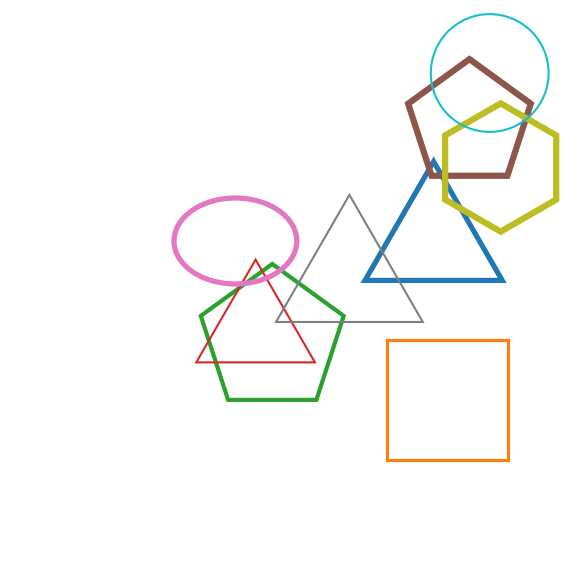[{"shape": "triangle", "thickness": 2.5, "radius": 0.69, "center": [0.751, 0.582]}, {"shape": "square", "thickness": 1.5, "radius": 0.52, "center": [0.775, 0.306]}, {"shape": "pentagon", "thickness": 2, "radius": 0.65, "center": [0.471, 0.412]}, {"shape": "triangle", "thickness": 1, "radius": 0.59, "center": [0.443, 0.431]}, {"shape": "pentagon", "thickness": 3, "radius": 0.56, "center": [0.813, 0.785]}, {"shape": "oval", "thickness": 2.5, "radius": 0.53, "center": [0.408, 0.582]}, {"shape": "triangle", "thickness": 1, "radius": 0.73, "center": [0.605, 0.515]}, {"shape": "hexagon", "thickness": 3, "radius": 0.56, "center": [0.867, 0.709]}, {"shape": "circle", "thickness": 1, "radius": 0.51, "center": [0.848, 0.873]}]